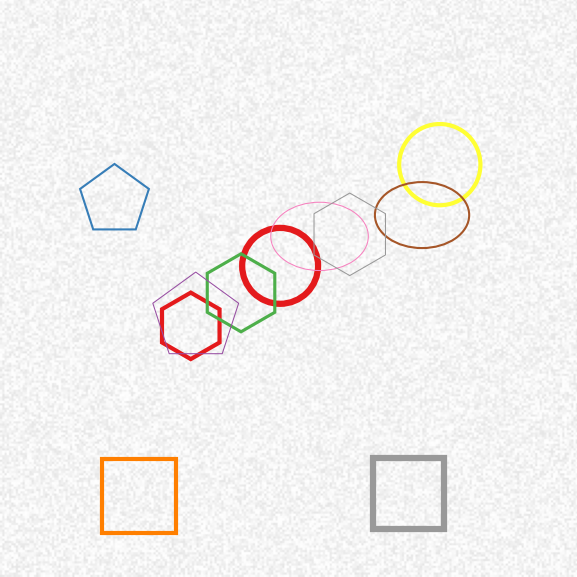[{"shape": "circle", "thickness": 3, "radius": 0.33, "center": [0.485, 0.539]}, {"shape": "hexagon", "thickness": 2, "radius": 0.29, "center": [0.33, 0.435]}, {"shape": "pentagon", "thickness": 1, "radius": 0.31, "center": [0.198, 0.653]}, {"shape": "hexagon", "thickness": 1.5, "radius": 0.34, "center": [0.417, 0.492]}, {"shape": "pentagon", "thickness": 0.5, "radius": 0.39, "center": [0.339, 0.45]}, {"shape": "square", "thickness": 2, "radius": 0.32, "center": [0.241, 0.14]}, {"shape": "circle", "thickness": 2, "radius": 0.35, "center": [0.762, 0.714]}, {"shape": "oval", "thickness": 1, "radius": 0.41, "center": [0.731, 0.627]}, {"shape": "oval", "thickness": 0.5, "radius": 0.42, "center": [0.553, 0.59]}, {"shape": "square", "thickness": 3, "radius": 0.31, "center": [0.708, 0.145]}, {"shape": "hexagon", "thickness": 0.5, "radius": 0.36, "center": [0.606, 0.593]}]